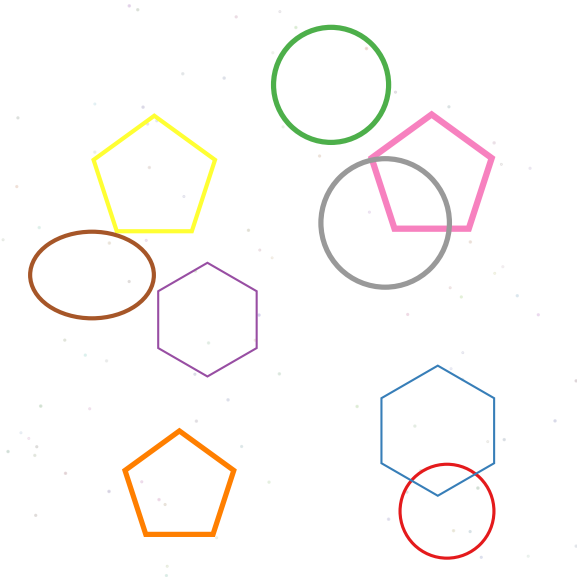[{"shape": "circle", "thickness": 1.5, "radius": 0.41, "center": [0.774, 0.114]}, {"shape": "hexagon", "thickness": 1, "radius": 0.56, "center": [0.758, 0.253]}, {"shape": "circle", "thickness": 2.5, "radius": 0.5, "center": [0.573, 0.852]}, {"shape": "hexagon", "thickness": 1, "radius": 0.49, "center": [0.359, 0.446]}, {"shape": "pentagon", "thickness": 2.5, "radius": 0.5, "center": [0.311, 0.154]}, {"shape": "pentagon", "thickness": 2, "radius": 0.55, "center": [0.267, 0.688]}, {"shape": "oval", "thickness": 2, "radius": 0.54, "center": [0.159, 0.523]}, {"shape": "pentagon", "thickness": 3, "radius": 0.55, "center": [0.747, 0.692]}, {"shape": "circle", "thickness": 2.5, "radius": 0.56, "center": [0.667, 0.613]}]